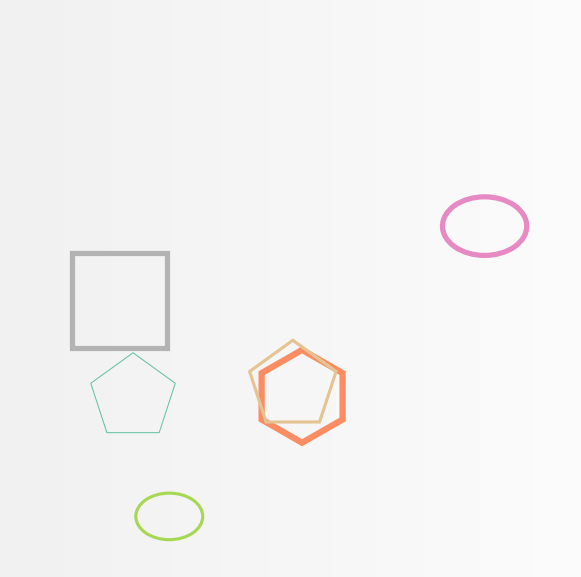[{"shape": "pentagon", "thickness": 0.5, "radius": 0.38, "center": [0.229, 0.312]}, {"shape": "hexagon", "thickness": 3, "radius": 0.4, "center": [0.52, 0.313]}, {"shape": "oval", "thickness": 2.5, "radius": 0.36, "center": [0.834, 0.608]}, {"shape": "oval", "thickness": 1.5, "radius": 0.29, "center": [0.291, 0.105]}, {"shape": "pentagon", "thickness": 1.5, "radius": 0.39, "center": [0.504, 0.332]}, {"shape": "square", "thickness": 2.5, "radius": 0.41, "center": [0.206, 0.479]}]